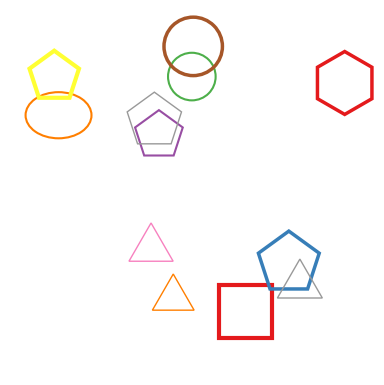[{"shape": "square", "thickness": 3, "radius": 0.35, "center": [0.637, 0.192]}, {"shape": "hexagon", "thickness": 2.5, "radius": 0.41, "center": [0.895, 0.784]}, {"shape": "pentagon", "thickness": 2.5, "radius": 0.42, "center": [0.75, 0.317]}, {"shape": "circle", "thickness": 1.5, "radius": 0.31, "center": [0.498, 0.801]}, {"shape": "pentagon", "thickness": 1.5, "radius": 0.33, "center": [0.413, 0.649]}, {"shape": "oval", "thickness": 1.5, "radius": 0.43, "center": [0.152, 0.701]}, {"shape": "triangle", "thickness": 1, "radius": 0.31, "center": [0.45, 0.226]}, {"shape": "pentagon", "thickness": 3, "radius": 0.34, "center": [0.141, 0.801]}, {"shape": "circle", "thickness": 2.5, "radius": 0.38, "center": [0.502, 0.88]}, {"shape": "triangle", "thickness": 1, "radius": 0.33, "center": [0.392, 0.355]}, {"shape": "pentagon", "thickness": 1, "radius": 0.37, "center": [0.401, 0.686]}, {"shape": "triangle", "thickness": 1, "radius": 0.34, "center": [0.779, 0.26]}]